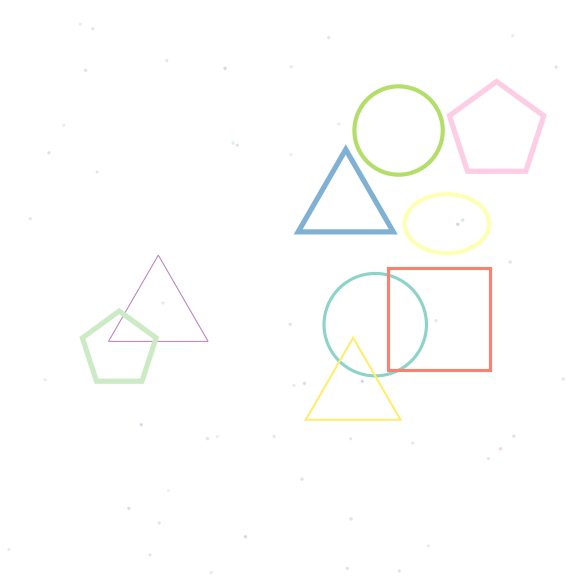[{"shape": "circle", "thickness": 1.5, "radius": 0.44, "center": [0.65, 0.437]}, {"shape": "oval", "thickness": 2, "radius": 0.37, "center": [0.774, 0.612]}, {"shape": "square", "thickness": 1.5, "radius": 0.44, "center": [0.76, 0.447]}, {"shape": "triangle", "thickness": 2.5, "radius": 0.48, "center": [0.599, 0.645]}, {"shape": "circle", "thickness": 2, "radius": 0.38, "center": [0.69, 0.773]}, {"shape": "pentagon", "thickness": 2.5, "radius": 0.43, "center": [0.86, 0.772]}, {"shape": "triangle", "thickness": 0.5, "radius": 0.5, "center": [0.274, 0.458]}, {"shape": "pentagon", "thickness": 2.5, "radius": 0.34, "center": [0.206, 0.393]}, {"shape": "triangle", "thickness": 1, "radius": 0.47, "center": [0.611, 0.32]}]